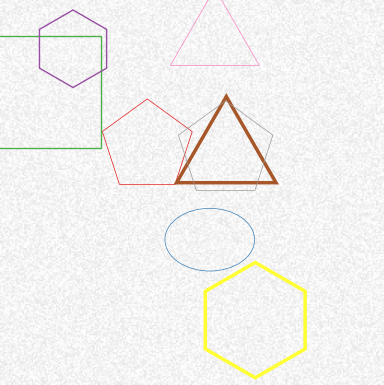[{"shape": "pentagon", "thickness": 0.5, "radius": 0.61, "center": [0.382, 0.62]}, {"shape": "oval", "thickness": 0.5, "radius": 0.58, "center": [0.545, 0.377]}, {"shape": "square", "thickness": 1, "radius": 0.73, "center": [0.117, 0.762]}, {"shape": "hexagon", "thickness": 1, "radius": 0.5, "center": [0.19, 0.873]}, {"shape": "hexagon", "thickness": 2.5, "radius": 0.75, "center": [0.663, 0.169]}, {"shape": "triangle", "thickness": 2.5, "radius": 0.75, "center": [0.588, 0.6]}, {"shape": "triangle", "thickness": 0.5, "radius": 0.67, "center": [0.558, 0.897]}, {"shape": "pentagon", "thickness": 0.5, "radius": 0.65, "center": [0.586, 0.609]}]